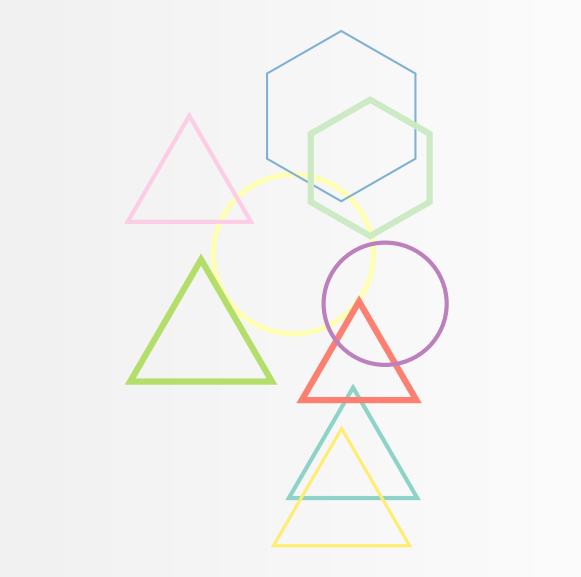[{"shape": "triangle", "thickness": 2, "radius": 0.64, "center": [0.607, 0.2]}, {"shape": "circle", "thickness": 2.5, "radius": 0.69, "center": [0.505, 0.559]}, {"shape": "triangle", "thickness": 3, "radius": 0.57, "center": [0.618, 0.363]}, {"shape": "hexagon", "thickness": 1, "radius": 0.74, "center": [0.587, 0.798]}, {"shape": "triangle", "thickness": 3, "radius": 0.7, "center": [0.346, 0.409]}, {"shape": "triangle", "thickness": 2, "radius": 0.61, "center": [0.326, 0.676]}, {"shape": "circle", "thickness": 2, "radius": 0.53, "center": [0.663, 0.473]}, {"shape": "hexagon", "thickness": 3, "radius": 0.59, "center": [0.637, 0.708]}, {"shape": "triangle", "thickness": 1.5, "radius": 0.68, "center": [0.588, 0.122]}]